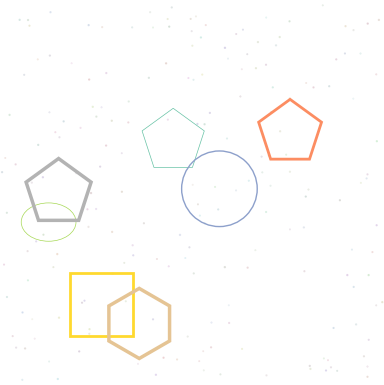[{"shape": "pentagon", "thickness": 0.5, "radius": 0.42, "center": [0.45, 0.634]}, {"shape": "pentagon", "thickness": 2, "radius": 0.43, "center": [0.753, 0.656]}, {"shape": "circle", "thickness": 1, "radius": 0.49, "center": [0.57, 0.51]}, {"shape": "oval", "thickness": 0.5, "radius": 0.36, "center": [0.126, 0.423]}, {"shape": "square", "thickness": 2, "radius": 0.41, "center": [0.263, 0.209]}, {"shape": "hexagon", "thickness": 2.5, "radius": 0.45, "center": [0.362, 0.16]}, {"shape": "pentagon", "thickness": 2.5, "radius": 0.44, "center": [0.152, 0.499]}]